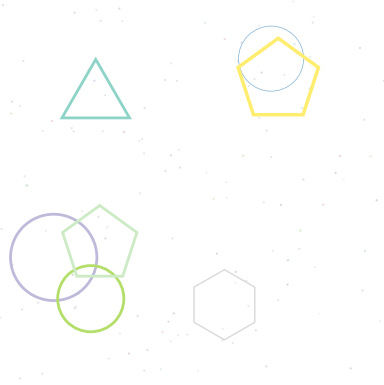[{"shape": "triangle", "thickness": 2, "radius": 0.51, "center": [0.249, 0.744]}, {"shape": "circle", "thickness": 2, "radius": 0.56, "center": [0.139, 0.331]}, {"shape": "circle", "thickness": 0.5, "radius": 0.42, "center": [0.704, 0.848]}, {"shape": "circle", "thickness": 2, "radius": 0.43, "center": [0.236, 0.224]}, {"shape": "hexagon", "thickness": 1, "radius": 0.46, "center": [0.583, 0.209]}, {"shape": "pentagon", "thickness": 2, "radius": 0.51, "center": [0.259, 0.365]}, {"shape": "pentagon", "thickness": 2.5, "radius": 0.55, "center": [0.723, 0.791]}]